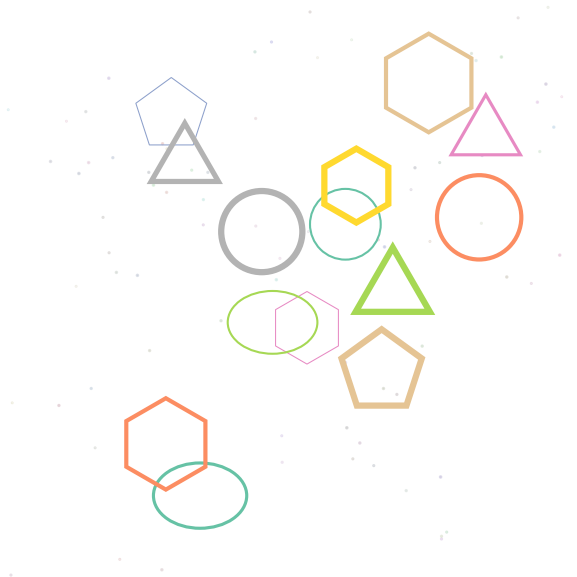[{"shape": "circle", "thickness": 1, "radius": 0.31, "center": [0.598, 0.611]}, {"shape": "oval", "thickness": 1.5, "radius": 0.4, "center": [0.346, 0.141]}, {"shape": "hexagon", "thickness": 2, "radius": 0.4, "center": [0.287, 0.23]}, {"shape": "circle", "thickness": 2, "radius": 0.37, "center": [0.83, 0.623]}, {"shape": "pentagon", "thickness": 0.5, "radius": 0.32, "center": [0.297, 0.8]}, {"shape": "triangle", "thickness": 1.5, "radius": 0.35, "center": [0.841, 0.766]}, {"shape": "hexagon", "thickness": 0.5, "radius": 0.31, "center": [0.532, 0.432]}, {"shape": "oval", "thickness": 1, "radius": 0.39, "center": [0.472, 0.441]}, {"shape": "triangle", "thickness": 3, "radius": 0.37, "center": [0.68, 0.496]}, {"shape": "hexagon", "thickness": 3, "radius": 0.32, "center": [0.617, 0.678]}, {"shape": "hexagon", "thickness": 2, "radius": 0.43, "center": [0.742, 0.855]}, {"shape": "pentagon", "thickness": 3, "radius": 0.37, "center": [0.661, 0.356]}, {"shape": "circle", "thickness": 3, "radius": 0.35, "center": [0.453, 0.598]}, {"shape": "triangle", "thickness": 2.5, "radius": 0.34, "center": [0.32, 0.719]}]